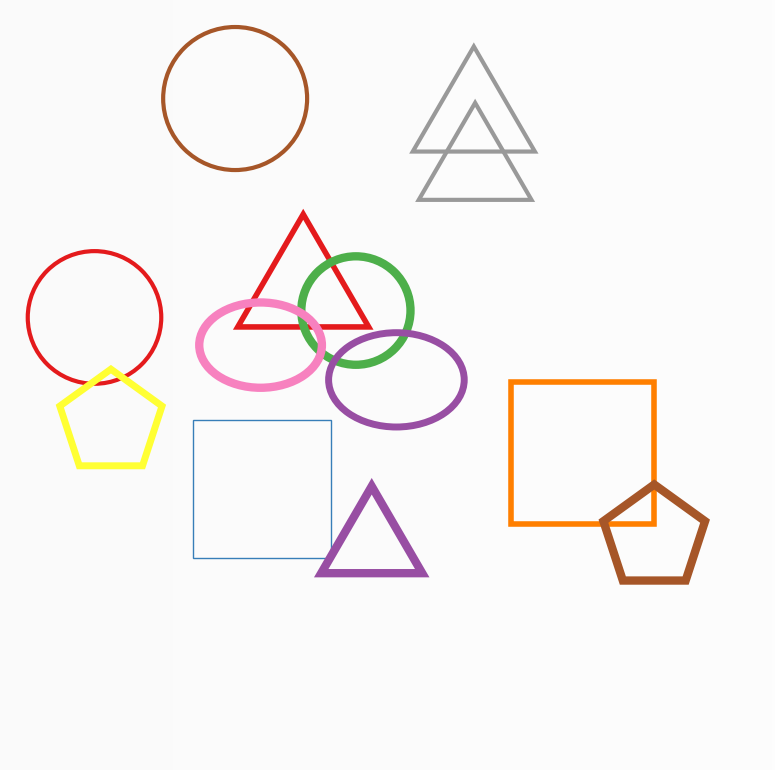[{"shape": "triangle", "thickness": 2, "radius": 0.49, "center": [0.391, 0.624]}, {"shape": "circle", "thickness": 1.5, "radius": 0.43, "center": [0.122, 0.588]}, {"shape": "square", "thickness": 0.5, "radius": 0.45, "center": [0.338, 0.365]}, {"shape": "circle", "thickness": 3, "radius": 0.35, "center": [0.459, 0.597]}, {"shape": "oval", "thickness": 2.5, "radius": 0.44, "center": [0.512, 0.507]}, {"shape": "triangle", "thickness": 3, "radius": 0.38, "center": [0.48, 0.293]}, {"shape": "square", "thickness": 2, "radius": 0.46, "center": [0.752, 0.412]}, {"shape": "pentagon", "thickness": 2.5, "radius": 0.35, "center": [0.143, 0.451]}, {"shape": "pentagon", "thickness": 3, "radius": 0.34, "center": [0.844, 0.302]}, {"shape": "circle", "thickness": 1.5, "radius": 0.46, "center": [0.303, 0.872]}, {"shape": "oval", "thickness": 3, "radius": 0.4, "center": [0.336, 0.552]}, {"shape": "triangle", "thickness": 1.5, "radius": 0.45, "center": [0.611, 0.849]}, {"shape": "triangle", "thickness": 1.5, "radius": 0.42, "center": [0.613, 0.782]}]